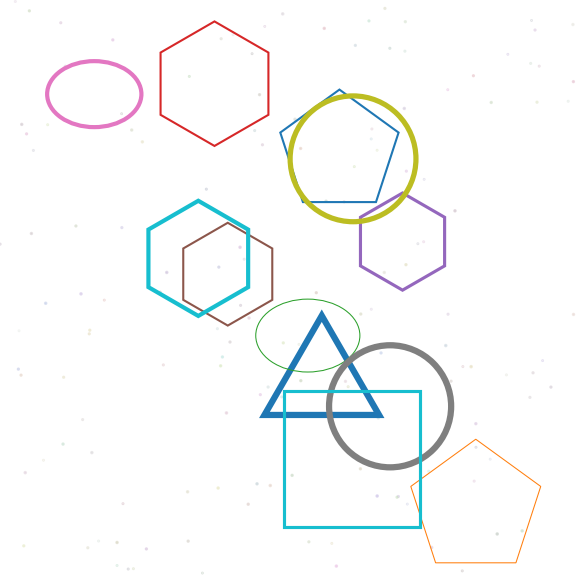[{"shape": "pentagon", "thickness": 1, "radius": 0.54, "center": [0.588, 0.736]}, {"shape": "triangle", "thickness": 3, "radius": 0.57, "center": [0.557, 0.338]}, {"shape": "pentagon", "thickness": 0.5, "radius": 0.59, "center": [0.824, 0.12]}, {"shape": "oval", "thickness": 0.5, "radius": 0.45, "center": [0.533, 0.418]}, {"shape": "hexagon", "thickness": 1, "radius": 0.54, "center": [0.371, 0.854]}, {"shape": "hexagon", "thickness": 1.5, "radius": 0.42, "center": [0.697, 0.581]}, {"shape": "hexagon", "thickness": 1, "radius": 0.44, "center": [0.394, 0.524]}, {"shape": "oval", "thickness": 2, "radius": 0.41, "center": [0.163, 0.836]}, {"shape": "circle", "thickness": 3, "radius": 0.53, "center": [0.676, 0.296]}, {"shape": "circle", "thickness": 2.5, "radius": 0.54, "center": [0.611, 0.724]}, {"shape": "hexagon", "thickness": 2, "radius": 0.5, "center": [0.343, 0.552]}, {"shape": "square", "thickness": 1.5, "radius": 0.59, "center": [0.609, 0.205]}]